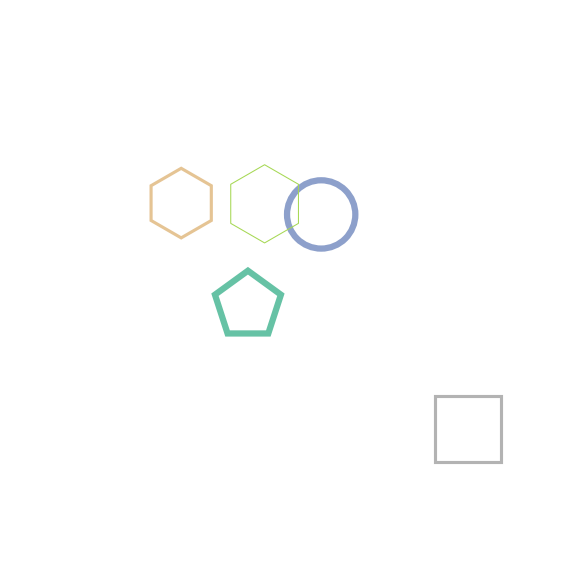[{"shape": "pentagon", "thickness": 3, "radius": 0.3, "center": [0.429, 0.47]}, {"shape": "circle", "thickness": 3, "radius": 0.3, "center": [0.556, 0.628]}, {"shape": "hexagon", "thickness": 0.5, "radius": 0.34, "center": [0.458, 0.646]}, {"shape": "hexagon", "thickness": 1.5, "radius": 0.3, "center": [0.314, 0.647]}, {"shape": "square", "thickness": 1.5, "radius": 0.29, "center": [0.81, 0.257]}]